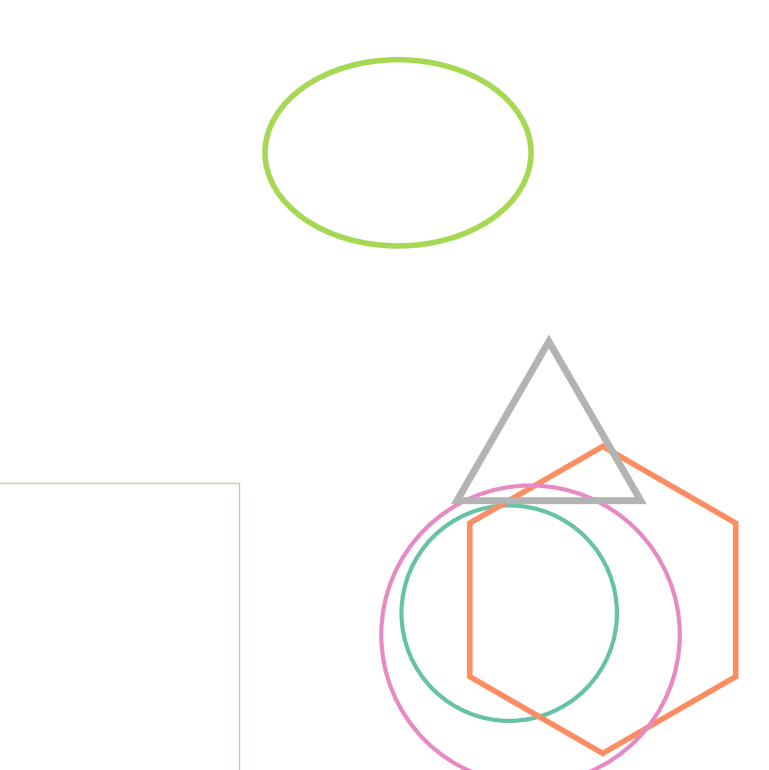[{"shape": "circle", "thickness": 1.5, "radius": 0.7, "center": [0.661, 0.204]}, {"shape": "hexagon", "thickness": 2, "radius": 1.0, "center": [0.783, 0.221]}, {"shape": "circle", "thickness": 1.5, "radius": 0.97, "center": [0.689, 0.176]}, {"shape": "oval", "thickness": 2, "radius": 0.86, "center": [0.517, 0.802]}, {"shape": "square", "thickness": 0.5, "radius": 1.0, "center": [0.11, 0.173]}, {"shape": "triangle", "thickness": 2.5, "radius": 0.69, "center": [0.713, 0.419]}]